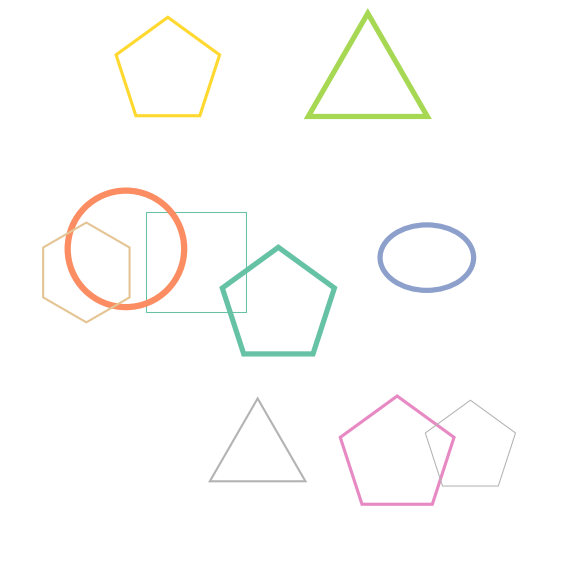[{"shape": "pentagon", "thickness": 2.5, "radius": 0.51, "center": [0.482, 0.469]}, {"shape": "square", "thickness": 0.5, "radius": 0.43, "center": [0.339, 0.545]}, {"shape": "circle", "thickness": 3, "radius": 0.5, "center": [0.218, 0.568]}, {"shape": "oval", "thickness": 2.5, "radius": 0.41, "center": [0.739, 0.553]}, {"shape": "pentagon", "thickness": 1.5, "radius": 0.52, "center": [0.688, 0.21]}, {"shape": "triangle", "thickness": 2.5, "radius": 0.6, "center": [0.637, 0.857]}, {"shape": "pentagon", "thickness": 1.5, "radius": 0.47, "center": [0.291, 0.875]}, {"shape": "hexagon", "thickness": 1, "radius": 0.43, "center": [0.15, 0.527]}, {"shape": "triangle", "thickness": 1, "radius": 0.48, "center": [0.446, 0.214]}, {"shape": "pentagon", "thickness": 0.5, "radius": 0.41, "center": [0.815, 0.224]}]